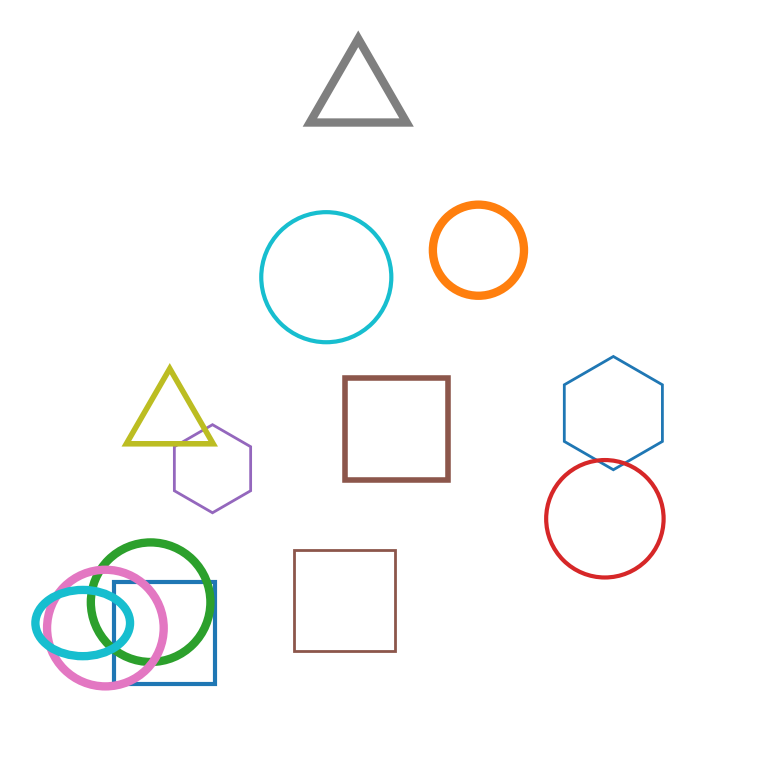[{"shape": "hexagon", "thickness": 1, "radius": 0.37, "center": [0.797, 0.463]}, {"shape": "square", "thickness": 1.5, "radius": 0.33, "center": [0.214, 0.178]}, {"shape": "circle", "thickness": 3, "radius": 0.3, "center": [0.621, 0.675]}, {"shape": "circle", "thickness": 3, "radius": 0.39, "center": [0.196, 0.218]}, {"shape": "circle", "thickness": 1.5, "radius": 0.38, "center": [0.786, 0.326]}, {"shape": "hexagon", "thickness": 1, "radius": 0.29, "center": [0.276, 0.391]}, {"shape": "square", "thickness": 2, "radius": 0.33, "center": [0.515, 0.442]}, {"shape": "square", "thickness": 1, "radius": 0.33, "center": [0.448, 0.22]}, {"shape": "circle", "thickness": 3, "radius": 0.38, "center": [0.137, 0.184]}, {"shape": "triangle", "thickness": 3, "radius": 0.36, "center": [0.465, 0.877]}, {"shape": "triangle", "thickness": 2, "radius": 0.33, "center": [0.22, 0.456]}, {"shape": "circle", "thickness": 1.5, "radius": 0.42, "center": [0.424, 0.64]}, {"shape": "oval", "thickness": 3, "radius": 0.31, "center": [0.107, 0.191]}]